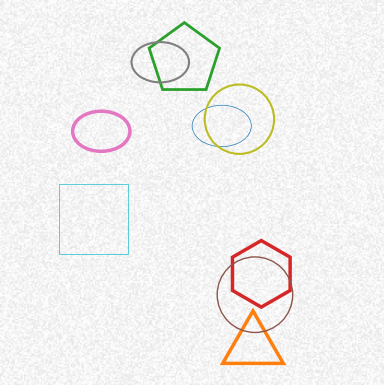[{"shape": "oval", "thickness": 0.5, "radius": 0.38, "center": [0.576, 0.673]}, {"shape": "triangle", "thickness": 2.5, "radius": 0.45, "center": [0.657, 0.102]}, {"shape": "pentagon", "thickness": 2, "radius": 0.48, "center": [0.479, 0.845]}, {"shape": "hexagon", "thickness": 2.5, "radius": 0.43, "center": [0.679, 0.289]}, {"shape": "circle", "thickness": 1, "radius": 0.49, "center": [0.662, 0.235]}, {"shape": "oval", "thickness": 2.5, "radius": 0.37, "center": [0.263, 0.659]}, {"shape": "oval", "thickness": 1.5, "radius": 0.37, "center": [0.416, 0.838]}, {"shape": "circle", "thickness": 1.5, "radius": 0.45, "center": [0.622, 0.69]}, {"shape": "square", "thickness": 0.5, "radius": 0.45, "center": [0.243, 0.431]}]